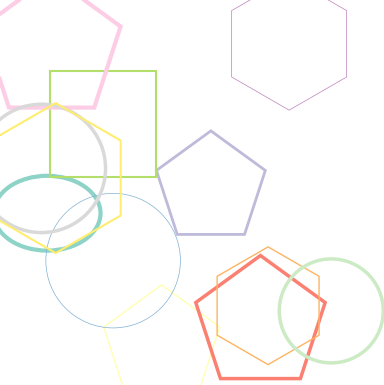[{"shape": "oval", "thickness": 3, "radius": 0.69, "center": [0.122, 0.446]}, {"shape": "pentagon", "thickness": 1, "radius": 0.79, "center": [0.42, 0.101]}, {"shape": "pentagon", "thickness": 2, "radius": 0.74, "center": [0.548, 0.511]}, {"shape": "pentagon", "thickness": 2.5, "radius": 0.88, "center": [0.676, 0.16]}, {"shape": "circle", "thickness": 0.5, "radius": 0.87, "center": [0.294, 0.323]}, {"shape": "hexagon", "thickness": 1, "radius": 0.76, "center": [0.696, 0.206]}, {"shape": "square", "thickness": 1.5, "radius": 0.69, "center": [0.268, 0.679]}, {"shape": "pentagon", "thickness": 3, "radius": 0.94, "center": [0.134, 0.873]}, {"shape": "circle", "thickness": 2.5, "radius": 0.83, "center": [0.107, 0.563]}, {"shape": "hexagon", "thickness": 0.5, "radius": 0.86, "center": [0.751, 0.886]}, {"shape": "circle", "thickness": 2.5, "radius": 0.68, "center": [0.86, 0.192]}, {"shape": "hexagon", "thickness": 1.5, "radius": 0.97, "center": [0.145, 0.538]}]